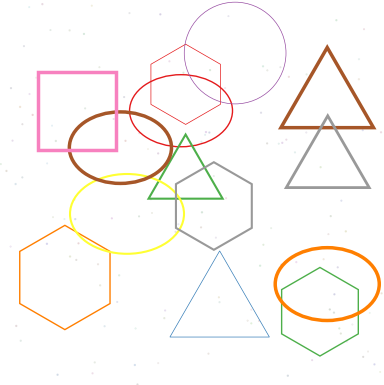[{"shape": "hexagon", "thickness": 0.5, "radius": 0.52, "center": [0.482, 0.781]}, {"shape": "oval", "thickness": 1, "radius": 0.67, "center": [0.47, 0.712]}, {"shape": "triangle", "thickness": 0.5, "radius": 0.75, "center": [0.571, 0.199]}, {"shape": "hexagon", "thickness": 1, "radius": 0.57, "center": [0.831, 0.19]}, {"shape": "triangle", "thickness": 1.5, "radius": 0.56, "center": [0.482, 0.54]}, {"shape": "circle", "thickness": 0.5, "radius": 0.66, "center": [0.611, 0.862]}, {"shape": "hexagon", "thickness": 1, "radius": 0.68, "center": [0.169, 0.279]}, {"shape": "oval", "thickness": 2.5, "radius": 0.68, "center": [0.85, 0.262]}, {"shape": "oval", "thickness": 1.5, "radius": 0.74, "center": [0.33, 0.444]}, {"shape": "triangle", "thickness": 2.5, "radius": 0.69, "center": [0.85, 0.738]}, {"shape": "oval", "thickness": 2.5, "radius": 0.66, "center": [0.313, 0.616]}, {"shape": "square", "thickness": 2.5, "radius": 0.51, "center": [0.2, 0.712]}, {"shape": "hexagon", "thickness": 1.5, "radius": 0.57, "center": [0.555, 0.465]}, {"shape": "triangle", "thickness": 2, "radius": 0.62, "center": [0.851, 0.575]}]